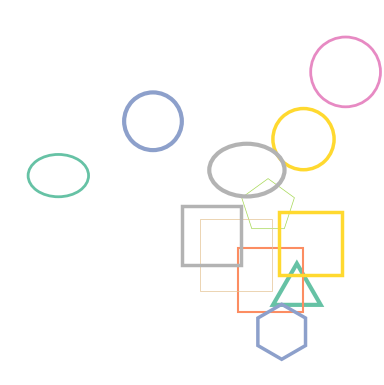[{"shape": "triangle", "thickness": 3, "radius": 0.36, "center": [0.771, 0.244]}, {"shape": "oval", "thickness": 2, "radius": 0.39, "center": [0.152, 0.544]}, {"shape": "square", "thickness": 1.5, "radius": 0.42, "center": [0.703, 0.273]}, {"shape": "circle", "thickness": 3, "radius": 0.37, "center": [0.397, 0.685]}, {"shape": "hexagon", "thickness": 2.5, "radius": 0.36, "center": [0.732, 0.138]}, {"shape": "circle", "thickness": 2, "radius": 0.45, "center": [0.898, 0.813]}, {"shape": "pentagon", "thickness": 0.5, "radius": 0.36, "center": [0.696, 0.464]}, {"shape": "circle", "thickness": 2.5, "radius": 0.4, "center": [0.788, 0.639]}, {"shape": "square", "thickness": 2.5, "radius": 0.41, "center": [0.806, 0.367]}, {"shape": "square", "thickness": 0.5, "radius": 0.47, "center": [0.613, 0.338]}, {"shape": "square", "thickness": 2.5, "radius": 0.38, "center": [0.549, 0.389]}, {"shape": "oval", "thickness": 3, "radius": 0.49, "center": [0.641, 0.558]}]